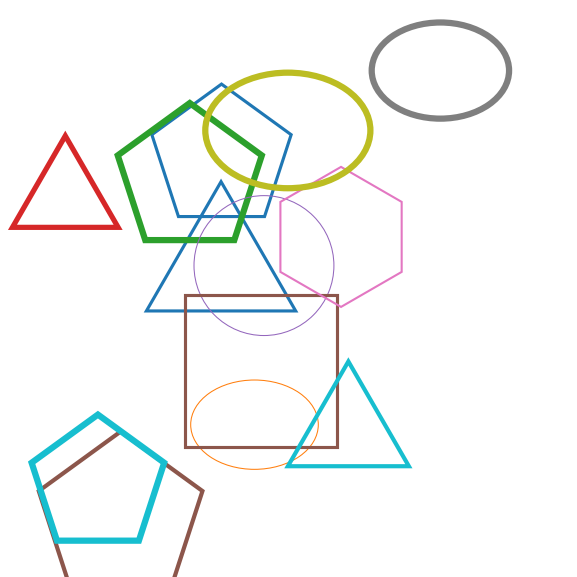[{"shape": "triangle", "thickness": 1.5, "radius": 0.75, "center": [0.383, 0.535]}, {"shape": "pentagon", "thickness": 1.5, "radius": 0.63, "center": [0.384, 0.727]}, {"shape": "oval", "thickness": 0.5, "radius": 0.55, "center": [0.441, 0.264]}, {"shape": "pentagon", "thickness": 3, "radius": 0.66, "center": [0.329, 0.689]}, {"shape": "triangle", "thickness": 2.5, "radius": 0.53, "center": [0.113, 0.658]}, {"shape": "circle", "thickness": 0.5, "radius": 0.61, "center": [0.457, 0.539]}, {"shape": "pentagon", "thickness": 2, "radius": 0.75, "center": [0.209, 0.103]}, {"shape": "square", "thickness": 1.5, "radius": 0.66, "center": [0.452, 0.357]}, {"shape": "hexagon", "thickness": 1, "radius": 0.61, "center": [0.591, 0.589]}, {"shape": "oval", "thickness": 3, "radius": 0.59, "center": [0.763, 0.877]}, {"shape": "oval", "thickness": 3, "radius": 0.71, "center": [0.498, 0.773]}, {"shape": "pentagon", "thickness": 3, "radius": 0.6, "center": [0.17, 0.161]}, {"shape": "triangle", "thickness": 2, "radius": 0.6, "center": [0.603, 0.252]}]